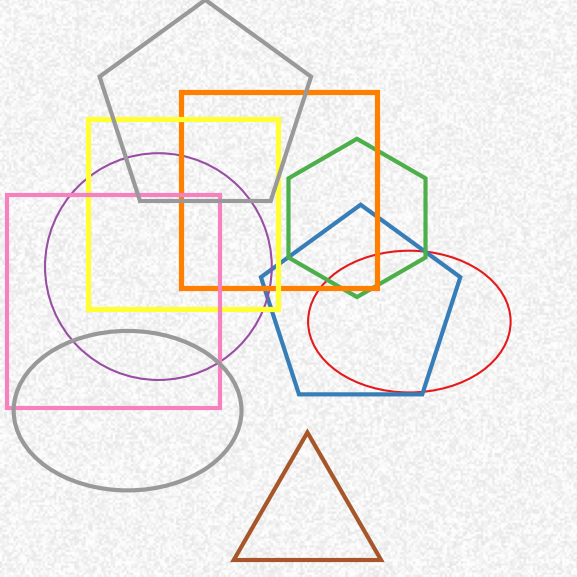[{"shape": "oval", "thickness": 1, "radius": 0.88, "center": [0.709, 0.442]}, {"shape": "pentagon", "thickness": 2, "radius": 0.91, "center": [0.624, 0.463]}, {"shape": "hexagon", "thickness": 2, "radius": 0.68, "center": [0.618, 0.622]}, {"shape": "circle", "thickness": 1, "radius": 0.98, "center": [0.274, 0.538]}, {"shape": "square", "thickness": 2.5, "radius": 0.85, "center": [0.483, 0.67]}, {"shape": "square", "thickness": 2.5, "radius": 0.82, "center": [0.316, 0.629]}, {"shape": "triangle", "thickness": 2, "radius": 0.74, "center": [0.532, 0.103]}, {"shape": "square", "thickness": 2, "radius": 0.92, "center": [0.197, 0.477]}, {"shape": "pentagon", "thickness": 2, "radius": 0.96, "center": [0.356, 0.807]}, {"shape": "oval", "thickness": 2, "radius": 0.99, "center": [0.221, 0.288]}]